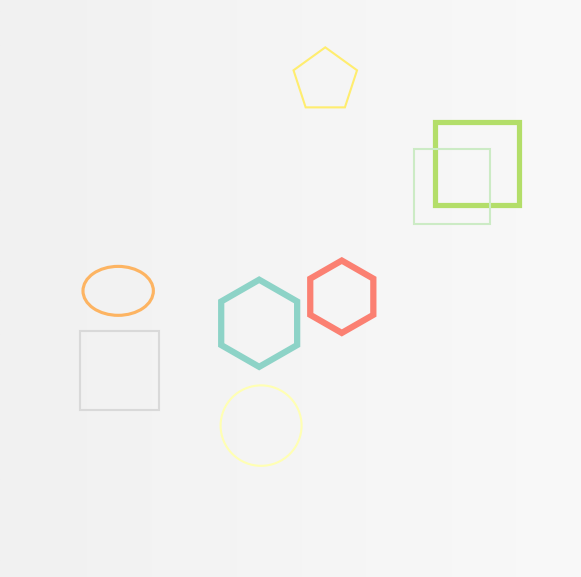[{"shape": "hexagon", "thickness": 3, "radius": 0.38, "center": [0.446, 0.439]}, {"shape": "circle", "thickness": 1, "radius": 0.35, "center": [0.449, 0.262]}, {"shape": "hexagon", "thickness": 3, "radius": 0.31, "center": [0.588, 0.485]}, {"shape": "oval", "thickness": 1.5, "radius": 0.3, "center": [0.203, 0.495]}, {"shape": "square", "thickness": 2.5, "radius": 0.36, "center": [0.82, 0.716]}, {"shape": "square", "thickness": 1, "radius": 0.34, "center": [0.206, 0.357]}, {"shape": "square", "thickness": 1, "radius": 0.33, "center": [0.778, 0.676]}, {"shape": "pentagon", "thickness": 1, "radius": 0.29, "center": [0.56, 0.86]}]